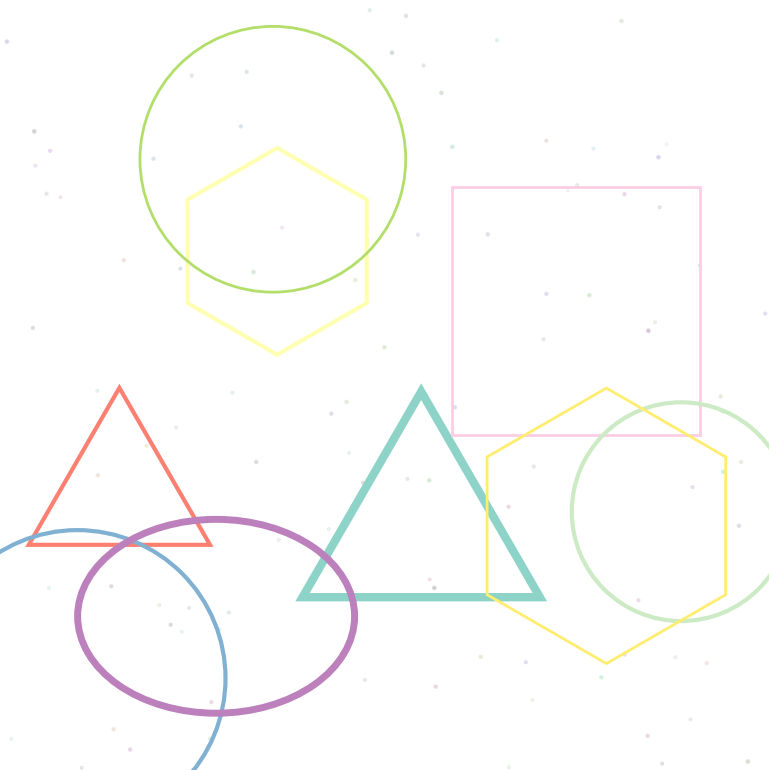[{"shape": "triangle", "thickness": 3, "radius": 0.89, "center": [0.547, 0.313]}, {"shape": "hexagon", "thickness": 1.5, "radius": 0.67, "center": [0.36, 0.674]}, {"shape": "triangle", "thickness": 1.5, "radius": 0.68, "center": [0.155, 0.36]}, {"shape": "circle", "thickness": 1.5, "radius": 0.96, "center": [0.1, 0.119]}, {"shape": "circle", "thickness": 1, "radius": 0.86, "center": [0.354, 0.793]}, {"shape": "square", "thickness": 1, "radius": 0.81, "center": [0.749, 0.596]}, {"shape": "oval", "thickness": 2.5, "radius": 0.9, "center": [0.281, 0.2]}, {"shape": "circle", "thickness": 1.5, "radius": 0.71, "center": [0.885, 0.335]}, {"shape": "hexagon", "thickness": 1, "radius": 0.89, "center": [0.788, 0.317]}]